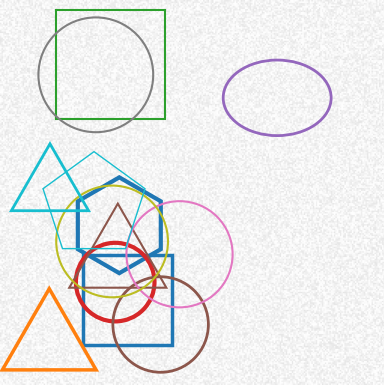[{"shape": "square", "thickness": 2.5, "radius": 0.58, "center": [0.331, 0.221]}, {"shape": "hexagon", "thickness": 3, "radius": 0.62, "center": [0.31, 0.415]}, {"shape": "triangle", "thickness": 2.5, "radius": 0.7, "center": [0.128, 0.11]}, {"shape": "square", "thickness": 1.5, "radius": 0.71, "center": [0.286, 0.833]}, {"shape": "circle", "thickness": 3, "radius": 0.51, "center": [0.299, 0.267]}, {"shape": "oval", "thickness": 2, "radius": 0.7, "center": [0.72, 0.746]}, {"shape": "triangle", "thickness": 1.5, "radius": 0.73, "center": [0.306, 0.326]}, {"shape": "circle", "thickness": 2, "radius": 0.62, "center": [0.417, 0.157]}, {"shape": "circle", "thickness": 1.5, "radius": 0.69, "center": [0.466, 0.34]}, {"shape": "circle", "thickness": 1.5, "radius": 0.75, "center": [0.249, 0.806]}, {"shape": "circle", "thickness": 1.5, "radius": 0.73, "center": [0.291, 0.373]}, {"shape": "triangle", "thickness": 2, "radius": 0.58, "center": [0.13, 0.511]}, {"shape": "pentagon", "thickness": 1, "radius": 0.7, "center": [0.244, 0.467]}]